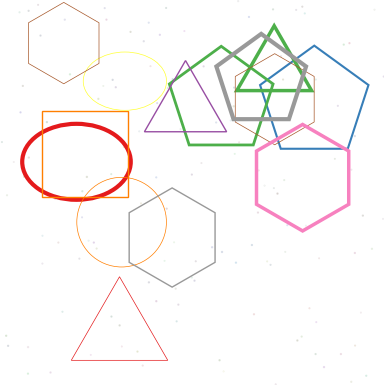[{"shape": "triangle", "thickness": 0.5, "radius": 0.72, "center": [0.31, 0.136]}, {"shape": "oval", "thickness": 3, "radius": 0.7, "center": [0.199, 0.58]}, {"shape": "pentagon", "thickness": 1.5, "radius": 0.74, "center": [0.816, 0.733]}, {"shape": "pentagon", "thickness": 2, "radius": 0.71, "center": [0.575, 0.738]}, {"shape": "triangle", "thickness": 2.5, "radius": 0.56, "center": [0.712, 0.821]}, {"shape": "triangle", "thickness": 1, "radius": 0.62, "center": [0.482, 0.719]}, {"shape": "square", "thickness": 1, "radius": 0.56, "center": [0.221, 0.599]}, {"shape": "circle", "thickness": 0.5, "radius": 0.58, "center": [0.316, 0.423]}, {"shape": "oval", "thickness": 0.5, "radius": 0.54, "center": [0.324, 0.789]}, {"shape": "hexagon", "thickness": 0.5, "radius": 0.53, "center": [0.166, 0.888]}, {"shape": "hexagon", "thickness": 0.5, "radius": 0.59, "center": [0.714, 0.742]}, {"shape": "hexagon", "thickness": 2.5, "radius": 0.69, "center": [0.786, 0.538]}, {"shape": "hexagon", "thickness": 1, "radius": 0.64, "center": [0.447, 0.383]}, {"shape": "pentagon", "thickness": 3, "radius": 0.61, "center": [0.678, 0.79]}]